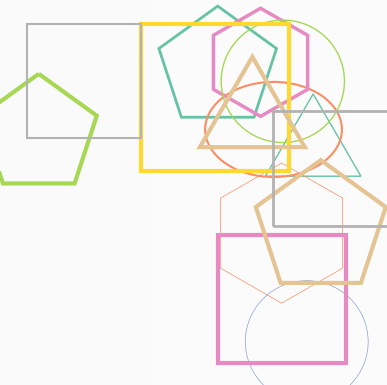[{"shape": "triangle", "thickness": 1, "radius": 0.71, "center": [0.808, 0.614]}, {"shape": "pentagon", "thickness": 2, "radius": 0.8, "center": [0.562, 0.825]}, {"shape": "hexagon", "thickness": 0.5, "radius": 0.91, "center": [0.727, 0.394]}, {"shape": "oval", "thickness": 1.5, "radius": 0.88, "center": [0.706, 0.664]}, {"shape": "circle", "thickness": 0.5, "radius": 0.79, "center": [0.792, 0.112]}, {"shape": "hexagon", "thickness": 2.5, "radius": 0.7, "center": [0.672, 0.838]}, {"shape": "square", "thickness": 3, "radius": 0.83, "center": [0.728, 0.223]}, {"shape": "pentagon", "thickness": 3, "radius": 0.79, "center": [0.1, 0.651]}, {"shape": "circle", "thickness": 1, "radius": 0.8, "center": [0.73, 0.789]}, {"shape": "square", "thickness": 3, "radius": 0.95, "center": [0.555, 0.747]}, {"shape": "pentagon", "thickness": 3, "radius": 0.88, "center": [0.828, 0.408]}, {"shape": "triangle", "thickness": 3, "radius": 0.78, "center": [0.651, 0.696]}, {"shape": "square", "thickness": 2, "radius": 0.75, "center": [0.852, 0.561]}, {"shape": "square", "thickness": 1.5, "radius": 0.74, "center": [0.217, 0.79]}]